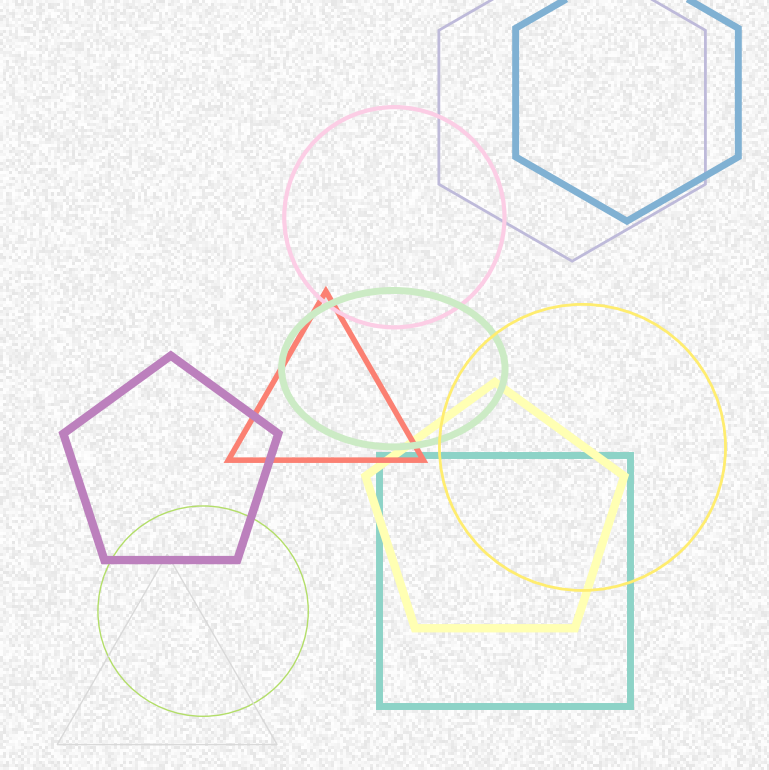[{"shape": "square", "thickness": 2.5, "radius": 0.82, "center": [0.655, 0.247]}, {"shape": "pentagon", "thickness": 3, "radius": 0.88, "center": [0.643, 0.327]}, {"shape": "hexagon", "thickness": 1, "radius": 1.0, "center": [0.743, 0.861]}, {"shape": "triangle", "thickness": 2, "radius": 0.73, "center": [0.423, 0.476]}, {"shape": "hexagon", "thickness": 2.5, "radius": 0.83, "center": [0.814, 0.88]}, {"shape": "circle", "thickness": 0.5, "radius": 0.68, "center": [0.264, 0.206]}, {"shape": "circle", "thickness": 1.5, "radius": 0.72, "center": [0.512, 0.718]}, {"shape": "triangle", "thickness": 0.5, "radius": 0.82, "center": [0.217, 0.115]}, {"shape": "pentagon", "thickness": 3, "radius": 0.73, "center": [0.222, 0.391]}, {"shape": "oval", "thickness": 2.5, "radius": 0.73, "center": [0.511, 0.521]}, {"shape": "circle", "thickness": 1, "radius": 0.93, "center": [0.756, 0.419]}]